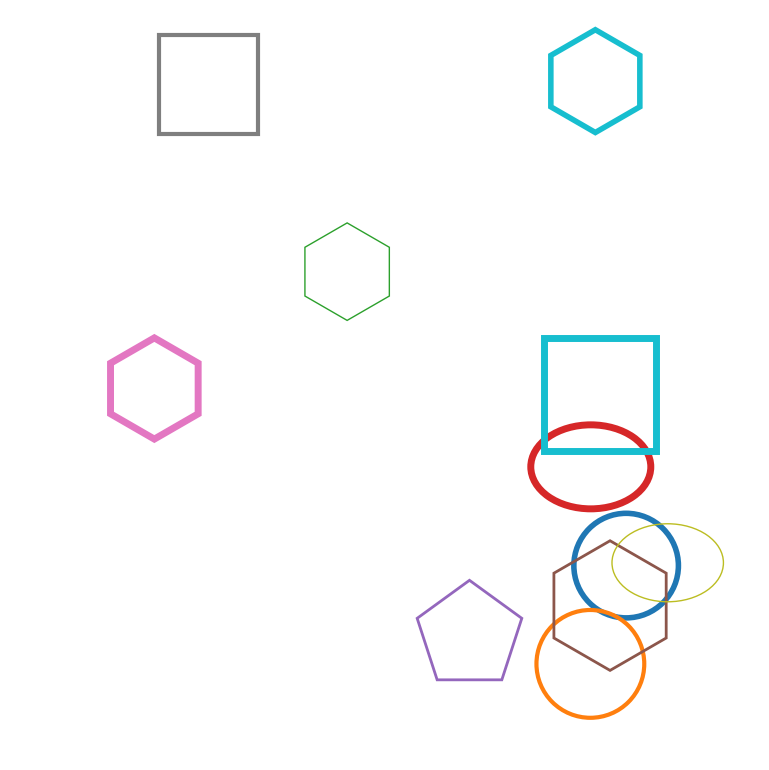[{"shape": "circle", "thickness": 2, "radius": 0.34, "center": [0.813, 0.265]}, {"shape": "circle", "thickness": 1.5, "radius": 0.35, "center": [0.767, 0.138]}, {"shape": "hexagon", "thickness": 0.5, "radius": 0.32, "center": [0.451, 0.647]}, {"shape": "oval", "thickness": 2.5, "radius": 0.39, "center": [0.767, 0.394]}, {"shape": "pentagon", "thickness": 1, "radius": 0.36, "center": [0.61, 0.175]}, {"shape": "hexagon", "thickness": 1, "radius": 0.42, "center": [0.792, 0.214]}, {"shape": "hexagon", "thickness": 2.5, "radius": 0.33, "center": [0.2, 0.495]}, {"shape": "square", "thickness": 1.5, "radius": 0.32, "center": [0.271, 0.89]}, {"shape": "oval", "thickness": 0.5, "radius": 0.36, "center": [0.867, 0.269]}, {"shape": "square", "thickness": 2.5, "radius": 0.37, "center": [0.779, 0.488]}, {"shape": "hexagon", "thickness": 2, "radius": 0.33, "center": [0.773, 0.895]}]